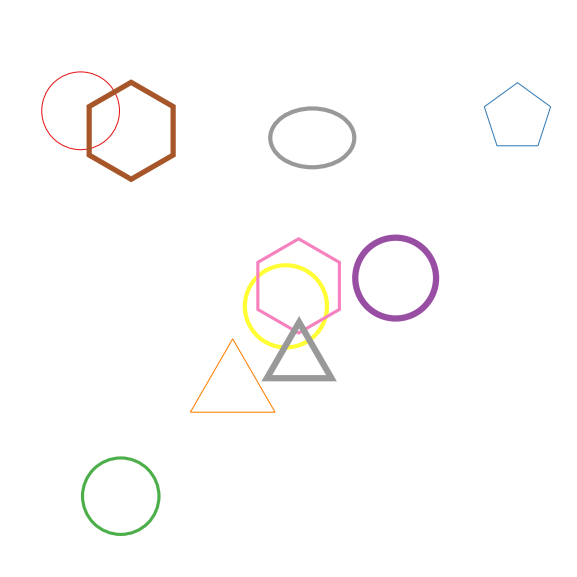[{"shape": "circle", "thickness": 0.5, "radius": 0.34, "center": [0.14, 0.807]}, {"shape": "pentagon", "thickness": 0.5, "radius": 0.3, "center": [0.896, 0.796]}, {"shape": "circle", "thickness": 1.5, "radius": 0.33, "center": [0.209, 0.14]}, {"shape": "circle", "thickness": 3, "radius": 0.35, "center": [0.685, 0.518]}, {"shape": "triangle", "thickness": 0.5, "radius": 0.42, "center": [0.403, 0.328]}, {"shape": "circle", "thickness": 2, "radius": 0.36, "center": [0.495, 0.469]}, {"shape": "hexagon", "thickness": 2.5, "radius": 0.42, "center": [0.227, 0.773]}, {"shape": "hexagon", "thickness": 1.5, "radius": 0.41, "center": [0.517, 0.504]}, {"shape": "triangle", "thickness": 3, "radius": 0.32, "center": [0.518, 0.377]}, {"shape": "oval", "thickness": 2, "radius": 0.36, "center": [0.541, 0.76]}]